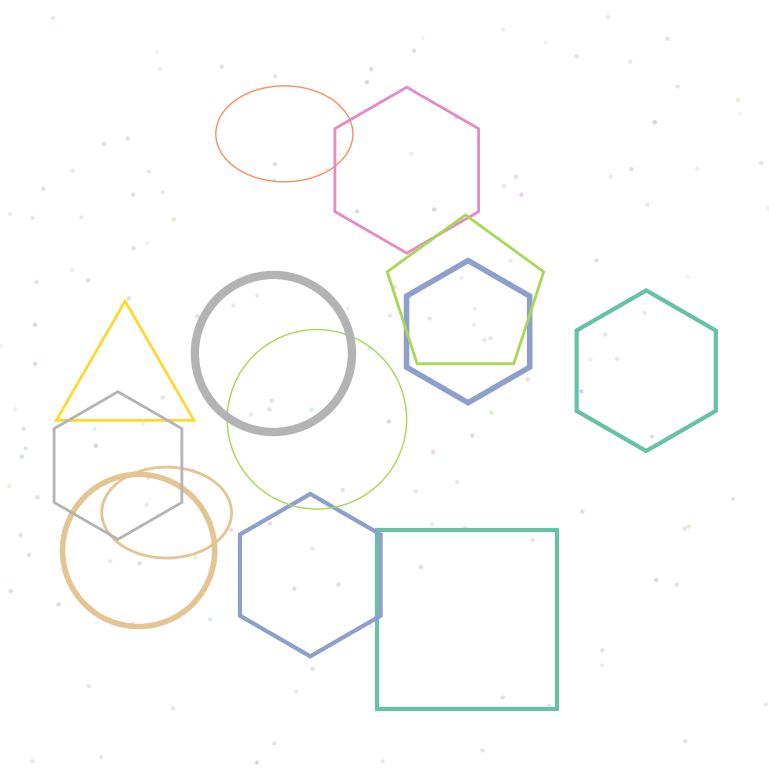[{"shape": "hexagon", "thickness": 1.5, "radius": 0.52, "center": [0.839, 0.519]}, {"shape": "square", "thickness": 1.5, "radius": 0.58, "center": [0.607, 0.195]}, {"shape": "oval", "thickness": 0.5, "radius": 0.45, "center": [0.369, 0.826]}, {"shape": "hexagon", "thickness": 1.5, "radius": 0.53, "center": [0.403, 0.253]}, {"shape": "hexagon", "thickness": 2, "radius": 0.46, "center": [0.608, 0.569]}, {"shape": "hexagon", "thickness": 1, "radius": 0.54, "center": [0.528, 0.779]}, {"shape": "circle", "thickness": 0.5, "radius": 0.58, "center": [0.412, 0.455]}, {"shape": "pentagon", "thickness": 1, "radius": 0.53, "center": [0.604, 0.614]}, {"shape": "triangle", "thickness": 1, "radius": 0.52, "center": [0.163, 0.506]}, {"shape": "circle", "thickness": 2, "radius": 0.49, "center": [0.18, 0.285]}, {"shape": "oval", "thickness": 1, "radius": 0.42, "center": [0.216, 0.334]}, {"shape": "circle", "thickness": 3, "radius": 0.51, "center": [0.355, 0.541]}, {"shape": "hexagon", "thickness": 1, "radius": 0.48, "center": [0.153, 0.395]}]